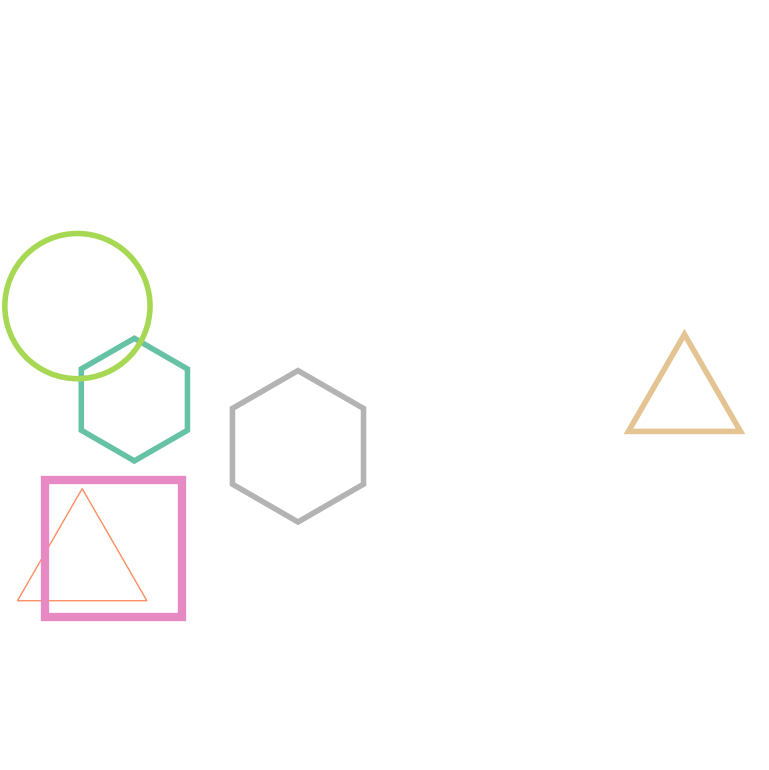[{"shape": "hexagon", "thickness": 2, "radius": 0.4, "center": [0.175, 0.481]}, {"shape": "triangle", "thickness": 0.5, "radius": 0.49, "center": [0.107, 0.268]}, {"shape": "square", "thickness": 3, "radius": 0.45, "center": [0.147, 0.287]}, {"shape": "circle", "thickness": 2, "radius": 0.47, "center": [0.101, 0.602]}, {"shape": "triangle", "thickness": 2, "radius": 0.42, "center": [0.889, 0.482]}, {"shape": "hexagon", "thickness": 2, "radius": 0.49, "center": [0.387, 0.42]}]